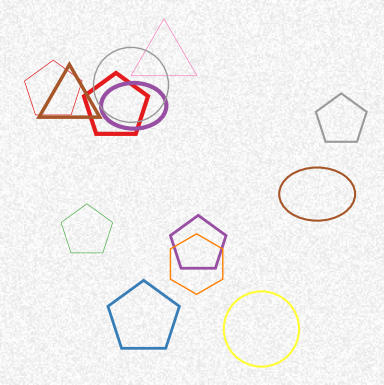[{"shape": "pentagon", "thickness": 3, "radius": 0.44, "center": [0.301, 0.723]}, {"shape": "pentagon", "thickness": 0.5, "radius": 0.39, "center": [0.138, 0.765]}, {"shape": "pentagon", "thickness": 2, "radius": 0.49, "center": [0.373, 0.174]}, {"shape": "pentagon", "thickness": 0.5, "radius": 0.35, "center": [0.226, 0.4]}, {"shape": "oval", "thickness": 3, "radius": 0.42, "center": [0.347, 0.725]}, {"shape": "pentagon", "thickness": 2, "radius": 0.38, "center": [0.515, 0.365]}, {"shape": "hexagon", "thickness": 1, "radius": 0.39, "center": [0.511, 0.314]}, {"shape": "circle", "thickness": 1.5, "radius": 0.49, "center": [0.679, 0.145]}, {"shape": "oval", "thickness": 1.5, "radius": 0.49, "center": [0.824, 0.496]}, {"shape": "triangle", "thickness": 2.5, "radius": 0.46, "center": [0.18, 0.741]}, {"shape": "triangle", "thickness": 0.5, "radius": 0.49, "center": [0.426, 0.853]}, {"shape": "pentagon", "thickness": 1.5, "radius": 0.35, "center": [0.886, 0.688]}, {"shape": "circle", "thickness": 1, "radius": 0.49, "center": [0.34, 0.78]}]